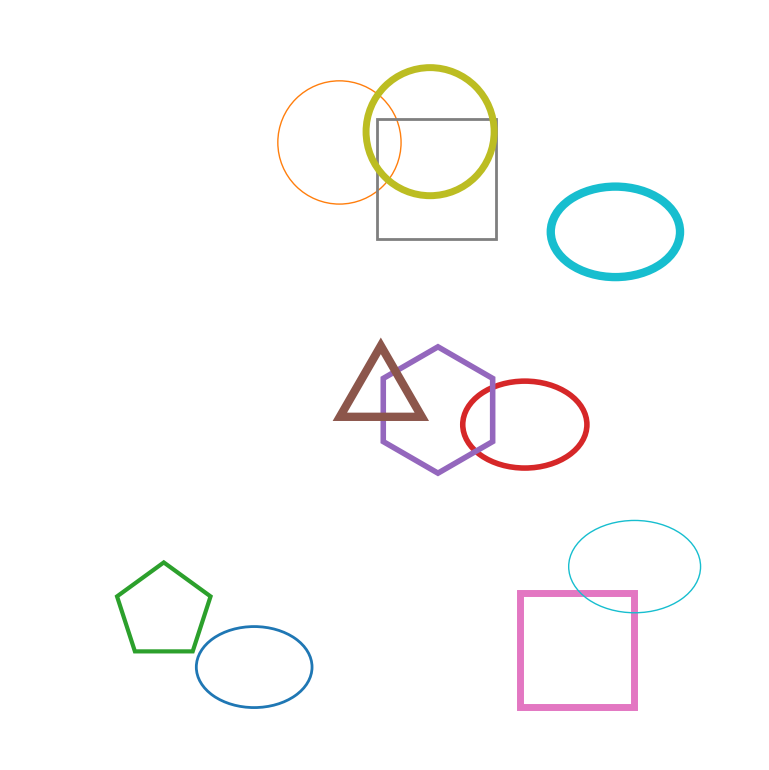[{"shape": "oval", "thickness": 1, "radius": 0.38, "center": [0.33, 0.134]}, {"shape": "circle", "thickness": 0.5, "radius": 0.4, "center": [0.441, 0.815]}, {"shape": "pentagon", "thickness": 1.5, "radius": 0.32, "center": [0.213, 0.206]}, {"shape": "oval", "thickness": 2, "radius": 0.4, "center": [0.682, 0.449]}, {"shape": "hexagon", "thickness": 2, "radius": 0.41, "center": [0.569, 0.468]}, {"shape": "triangle", "thickness": 3, "radius": 0.31, "center": [0.495, 0.489]}, {"shape": "square", "thickness": 2.5, "radius": 0.37, "center": [0.75, 0.156]}, {"shape": "square", "thickness": 1, "radius": 0.39, "center": [0.567, 0.768]}, {"shape": "circle", "thickness": 2.5, "radius": 0.42, "center": [0.559, 0.829]}, {"shape": "oval", "thickness": 0.5, "radius": 0.43, "center": [0.824, 0.264]}, {"shape": "oval", "thickness": 3, "radius": 0.42, "center": [0.799, 0.699]}]